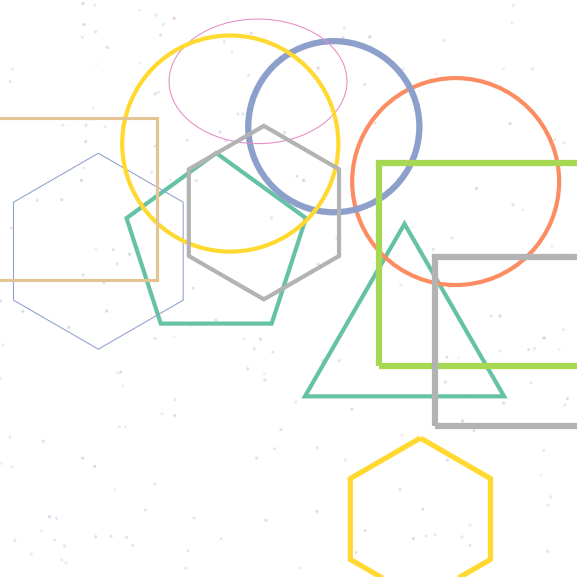[{"shape": "pentagon", "thickness": 2, "radius": 0.82, "center": [0.374, 0.571]}, {"shape": "triangle", "thickness": 2, "radius": 1.0, "center": [0.7, 0.412]}, {"shape": "circle", "thickness": 2, "radius": 0.9, "center": [0.789, 0.685]}, {"shape": "hexagon", "thickness": 0.5, "radius": 0.85, "center": [0.17, 0.564]}, {"shape": "circle", "thickness": 3, "radius": 0.74, "center": [0.578, 0.78]}, {"shape": "oval", "thickness": 0.5, "radius": 0.77, "center": [0.447, 0.858]}, {"shape": "square", "thickness": 3, "radius": 0.88, "center": [0.832, 0.541]}, {"shape": "circle", "thickness": 2, "radius": 0.94, "center": [0.399, 0.751]}, {"shape": "hexagon", "thickness": 2.5, "radius": 0.7, "center": [0.728, 0.1]}, {"shape": "square", "thickness": 1.5, "radius": 0.7, "center": [0.131, 0.654]}, {"shape": "square", "thickness": 3, "radius": 0.73, "center": [0.899, 0.408]}, {"shape": "hexagon", "thickness": 2, "radius": 0.75, "center": [0.457, 0.631]}]